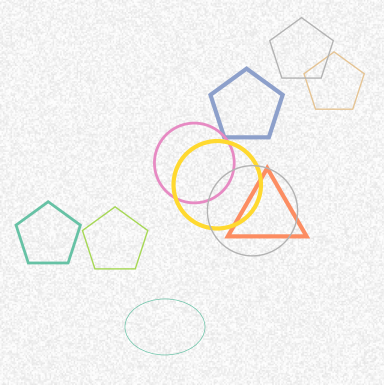[{"shape": "oval", "thickness": 0.5, "radius": 0.52, "center": [0.429, 0.151]}, {"shape": "pentagon", "thickness": 2, "radius": 0.44, "center": [0.125, 0.388]}, {"shape": "triangle", "thickness": 3, "radius": 0.59, "center": [0.694, 0.445]}, {"shape": "pentagon", "thickness": 3, "radius": 0.49, "center": [0.64, 0.723]}, {"shape": "circle", "thickness": 2, "radius": 0.52, "center": [0.505, 0.577]}, {"shape": "pentagon", "thickness": 1, "radius": 0.45, "center": [0.299, 0.374]}, {"shape": "circle", "thickness": 3, "radius": 0.57, "center": [0.564, 0.52]}, {"shape": "pentagon", "thickness": 1, "radius": 0.41, "center": [0.868, 0.783]}, {"shape": "circle", "thickness": 1, "radius": 0.59, "center": [0.656, 0.453]}, {"shape": "pentagon", "thickness": 1, "radius": 0.43, "center": [0.783, 0.867]}]